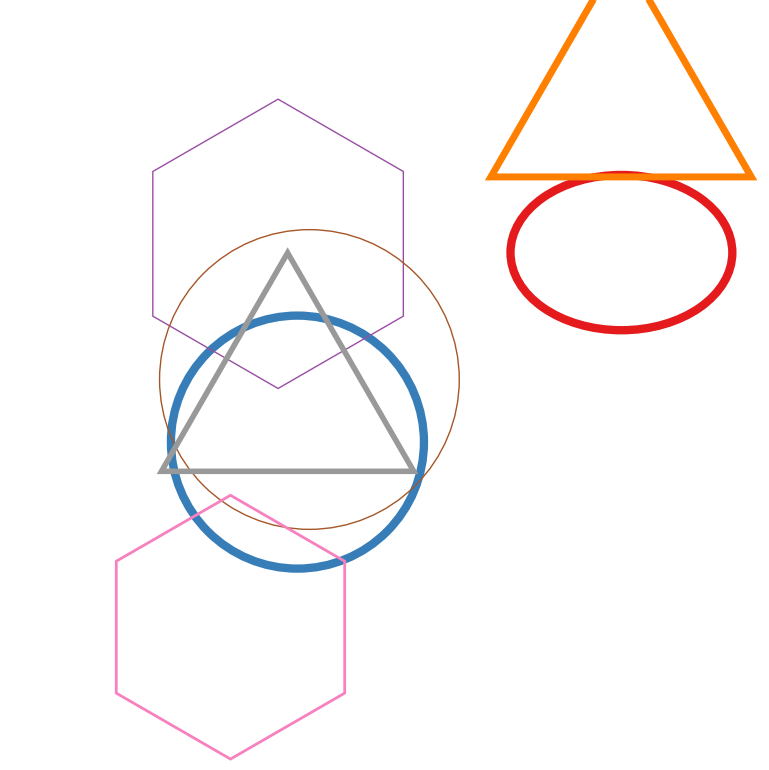[{"shape": "oval", "thickness": 3, "radius": 0.72, "center": [0.807, 0.672]}, {"shape": "circle", "thickness": 3, "radius": 0.82, "center": [0.386, 0.426]}, {"shape": "hexagon", "thickness": 0.5, "radius": 0.94, "center": [0.361, 0.683]}, {"shape": "triangle", "thickness": 2.5, "radius": 0.98, "center": [0.807, 0.868]}, {"shape": "circle", "thickness": 0.5, "radius": 0.97, "center": [0.402, 0.507]}, {"shape": "hexagon", "thickness": 1, "radius": 0.86, "center": [0.299, 0.185]}, {"shape": "triangle", "thickness": 2, "radius": 0.95, "center": [0.374, 0.482]}]